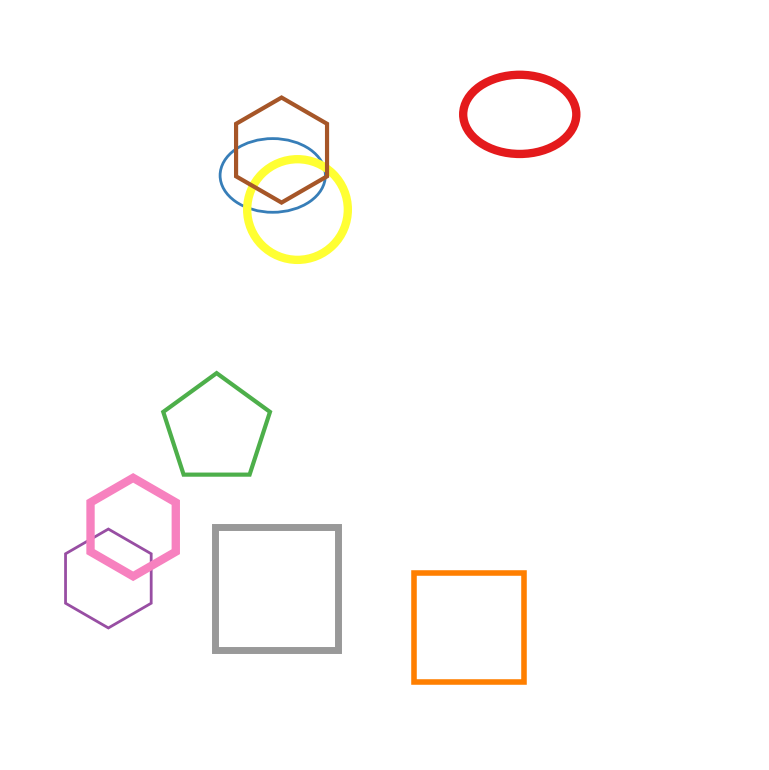[{"shape": "oval", "thickness": 3, "radius": 0.37, "center": [0.675, 0.851]}, {"shape": "oval", "thickness": 1, "radius": 0.34, "center": [0.354, 0.772]}, {"shape": "pentagon", "thickness": 1.5, "radius": 0.36, "center": [0.281, 0.443]}, {"shape": "hexagon", "thickness": 1, "radius": 0.32, "center": [0.141, 0.249]}, {"shape": "square", "thickness": 2, "radius": 0.35, "center": [0.609, 0.185]}, {"shape": "circle", "thickness": 3, "radius": 0.33, "center": [0.386, 0.728]}, {"shape": "hexagon", "thickness": 1.5, "radius": 0.34, "center": [0.366, 0.805]}, {"shape": "hexagon", "thickness": 3, "radius": 0.32, "center": [0.173, 0.315]}, {"shape": "square", "thickness": 2.5, "radius": 0.4, "center": [0.359, 0.236]}]